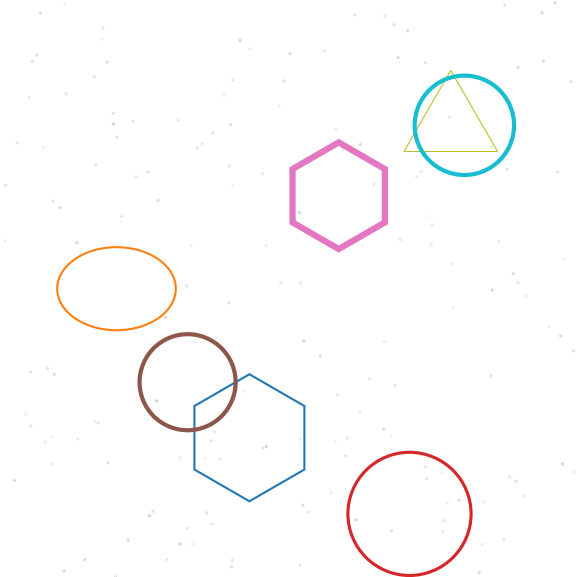[{"shape": "hexagon", "thickness": 1, "radius": 0.55, "center": [0.432, 0.241]}, {"shape": "oval", "thickness": 1, "radius": 0.51, "center": [0.202, 0.499]}, {"shape": "circle", "thickness": 1.5, "radius": 0.53, "center": [0.709, 0.109]}, {"shape": "circle", "thickness": 2, "radius": 0.42, "center": [0.325, 0.337]}, {"shape": "hexagon", "thickness": 3, "radius": 0.46, "center": [0.587, 0.66]}, {"shape": "triangle", "thickness": 0.5, "radius": 0.47, "center": [0.781, 0.784]}, {"shape": "circle", "thickness": 2, "radius": 0.43, "center": [0.804, 0.782]}]